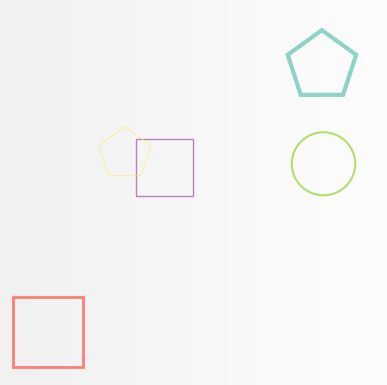[{"shape": "pentagon", "thickness": 3, "radius": 0.46, "center": [0.831, 0.829]}, {"shape": "square", "thickness": 2, "radius": 0.46, "center": [0.123, 0.138]}, {"shape": "circle", "thickness": 1.5, "radius": 0.41, "center": [0.835, 0.575]}, {"shape": "square", "thickness": 1, "radius": 0.37, "center": [0.424, 0.565]}, {"shape": "pentagon", "thickness": 0.5, "radius": 0.35, "center": [0.322, 0.6]}]